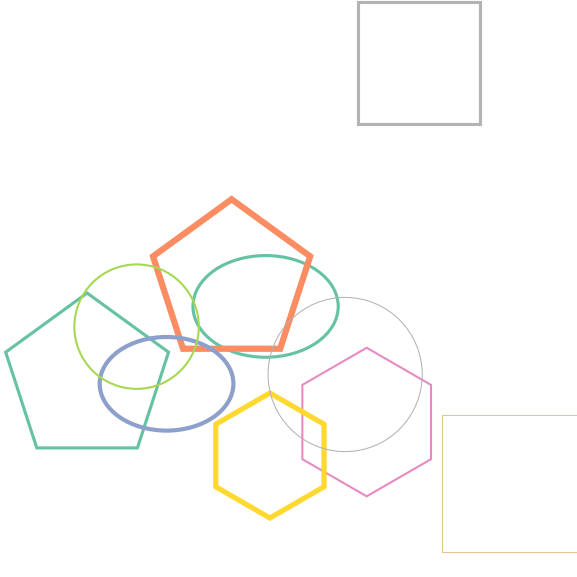[{"shape": "oval", "thickness": 1.5, "radius": 0.63, "center": [0.46, 0.469]}, {"shape": "pentagon", "thickness": 1.5, "radius": 0.74, "center": [0.151, 0.343]}, {"shape": "pentagon", "thickness": 3, "radius": 0.72, "center": [0.401, 0.511]}, {"shape": "oval", "thickness": 2, "radius": 0.58, "center": [0.288, 0.335]}, {"shape": "hexagon", "thickness": 1, "radius": 0.64, "center": [0.635, 0.268]}, {"shape": "circle", "thickness": 1, "radius": 0.54, "center": [0.236, 0.433]}, {"shape": "hexagon", "thickness": 2.5, "radius": 0.54, "center": [0.467, 0.21]}, {"shape": "square", "thickness": 0.5, "radius": 0.59, "center": [0.884, 0.162]}, {"shape": "circle", "thickness": 0.5, "radius": 0.67, "center": [0.598, 0.351]}, {"shape": "square", "thickness": 1.5, "radius": 0.53, "center": [0.726, 0.89]}]